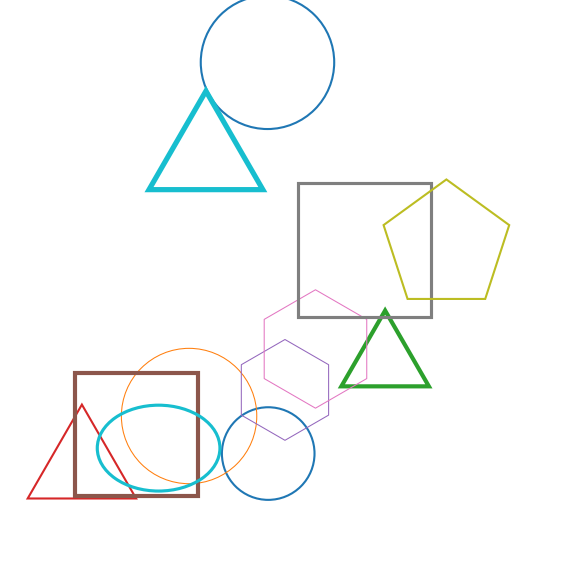[{"shape": "circle", "thickness": 1, "radius": 0.58, "center": [0.463, 0.891]}, {"shape": "circle", "thickness": 1, "radius": 0.4, "center": [0.464, 0.214]}, {"shape": "circle", "thickness": 0.5, "radius": 0.59, "center": [0.327, 0.279]}, {"shape": "triangle", "thickness": 2, "radius": 0.44, "center": [0.667, 0.374]}, {"shape": "triangle", "thickness": 1, "radius": 0.54, "center": [0.142, 0.19]}, {"shape": "hexagon", "thickness": 0.5, "radius": 0.44, "center": [0.493, 0.324]}, {"shape": "square", "thickness": 2, "radius": 0.53, "center": [0.237, 0.247]}, {"shape": "hexagon", "thickness": 0.5, "radius": 0.51, "center": [0.546, 0.395]}, {"shape": "square", "thickness": 1.5, "radius": 0.58, "center": [0.631, 0.566]}, {"shape": "pentagon", "thickness": 1, "radius": 0.57, "center": [0.773, 0.574]}, {"shape": "triangle", "thickness": 2.5, "radius": 0.57, "center": [0.357, 0.728]}, {"shape": "oval", "thickness": 1.5, "radius": 0.53, "center": [0.275, 0.223]}]